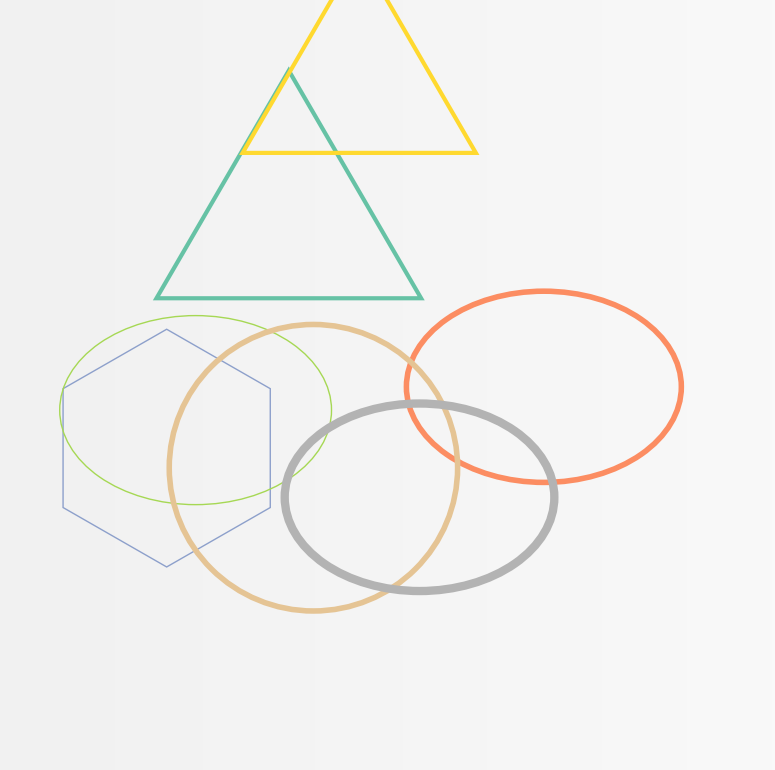[{"shape": "triangle", "thickness": 1.5, "radius": 0.99, "center": [0.373, 0.711]}, {"shape": "oval", "thickness": 2, "radius": 0.89, "center": [0.702, 0.498]}, {"shape": "hexagon", "thickness": 0.5, "radius": 0.77, "center": [0.215, 0.418]}, {"shape": "oval", "thickness": 0.5, "radius": 0.88, "center": [0.252, 0.467]}, {"shape": "triangle", "thickness": 1.5, "radius": 0.87, "center": [0.464, 0.888]}, {"shape": "circle", "thickness": 2, "radius": 0.93, "center": [0.404, 0.393]}, {"shape": "oval", "thickness": 3, "radius": 0.87, "center": [0.541, 0.354]}]